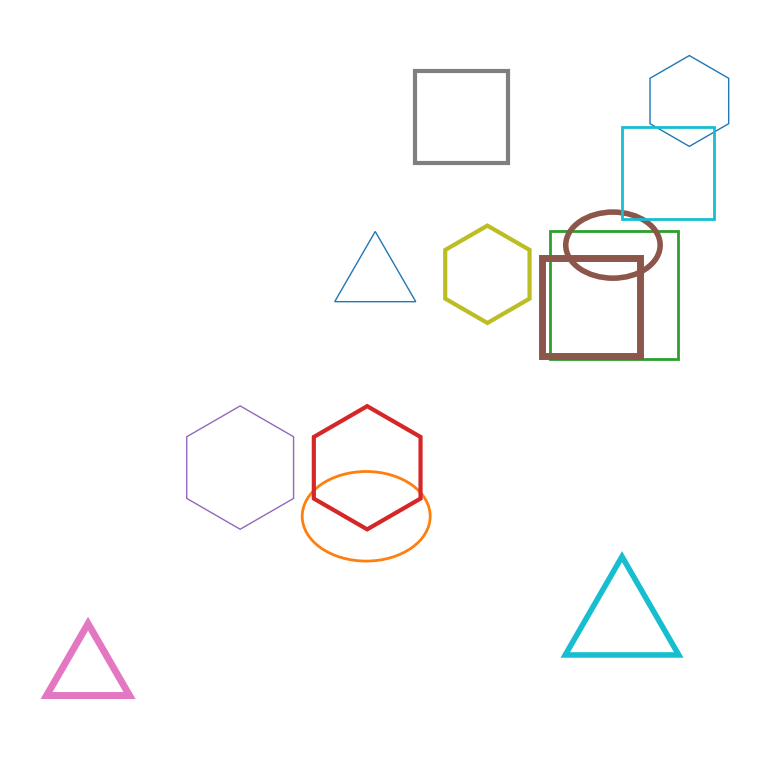[{"shape": "hexagon", "thickness": 0.5, "radius": 0.29, "center": [0.895, 0.869]}, {"shape": "triangle", "thickness": 0.5, "radius": 0.3, "center": [0.487, 0.639]}, {"shape": "oval", "thickness": 1, "radius": 0.42, "center": [0.476, 0.329]}, {"shape": "square", "thickness": 1, "radius": 0.42, "center": [0.798, 0.617]}, {"shape": "hexagon", "thickness": 1.5, "radius": 0.4, "center": [0.477, 0.393]}, {"shape": "hexagon", "thickness": 0.5, "radius": 0.4, "center": [0.312, 0.393]}, {"shape": "oval", "thickness": 2, "radius": 0.31, "center": [0.796, 0.682]}, {"shape": "square", "thickness": 2.5, "radius": 0.32, "center": [0.767, 0.601]}, {"shape": "triangle", "thickness": 2.5, "radius": 0.31, "center": [0.114, 0.128]}, {"shape": "square", "thickness": 1.5, "radius": 0.3, "center": [0.599, 0.848]}, {"shape": "hexagon", "thickness": 1.5, "radius": 0.32, "center": [0.633, 0.644]}, {"shape": "triangle", "thickness": 2, "radius": 0.43, "center": [0.808, 0.192]}, {"shape": "square", "thickness": 1, "radius": 0.3, "center": [0.867, 0.775]}]